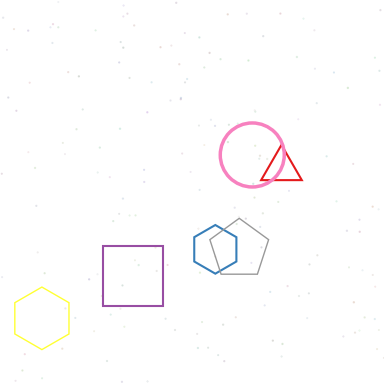[{"shape": "triangle", "thickness": 1.5, "radius": 0.31, "center": [0.731, 0.563]}, {"shape": "hexagon", "thickness": 1.5, "radius": 0.32, "center": [0.559, 0.352]}, {"shape": "square", "thickness": 1.5, "radius": 0.38, "center": [0.345, 0.283]}, {"shape": "hexagon", "thickness": 1, "radius": 0.41, "center": [0.109, 0.173]}, {"shape": "circle", "thickness": 2.5, "radius": 0.42, "center": [0.655, 0.597]}, {"shape": "pentagon", "thickness": 1, "radius": 0.4, "center": [0.621, 0.353]}]